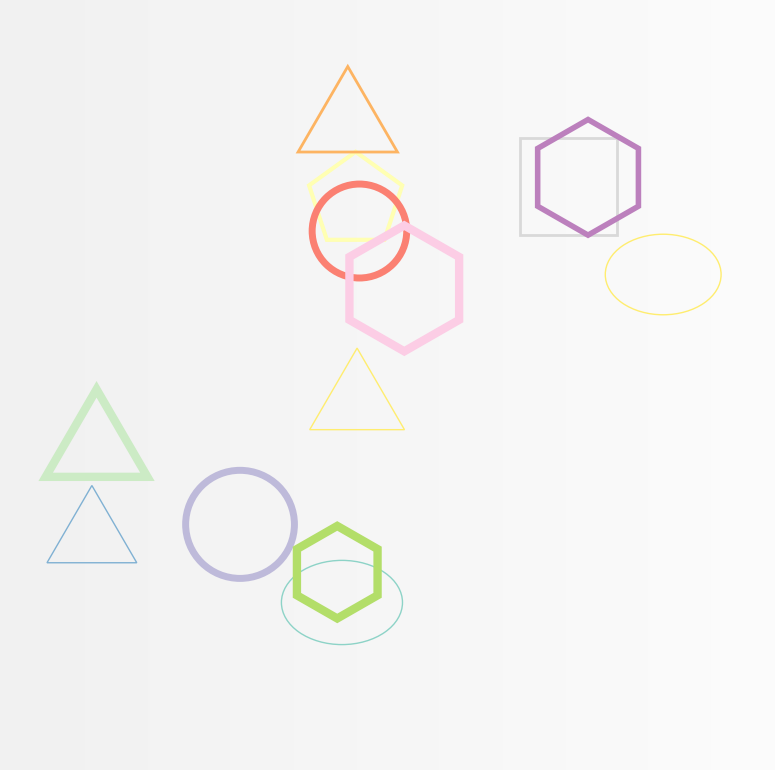[{"shape": "oval", "thickness": 0.5, "radius": 0.39, "center": [0.441, 0.218]}, {"shape": "pentagon", "thickness": 1.5, "radius": 0.32, "center": [0.459, 0.74]}, {"shape": "circle", "thickness": 2.5, "radius": 0.35, "center": [0.31, 0.319]}, {"shape": "circle", "thickness": 2.5, "radius": 0.31, "center": [0.464, 0.7]}, {"shape": "triangle", "thickness": 0.5, "radius": 0.33, "center": [0.119, 0.303]}, {"shape": "triangle", "thickness": 1, "radius": 0.37, "center": [0.449, 0.84]}, {"shape": "hexagon", "thickness": 3, "radius": 0.3, "center": [0.435, 0.257]}, {"shape": "hexagon", "thickness": 3, "radius": 0.41, "center": [0.522, 0.625]}, {"shape": "square", "thickness": 1, "radius": 0.32, "center": [0.734, 0.757]}, {"shape": "hexagon", "thickness": 2, "radius": 0.38, "center": [0.759, 0.77]}, {"shape": "triangle", "thickness": 3, "radius": 0.38, "center": [0.125, 0.419]}, {"shape": "oval", "thickness": 0.5, "radius": 0.37, "center": [0.856, 0.644]}, {"shape": "triangle", "thickness": 0.5, "radius": 0.35, "center": [0.461, 0.477]}]